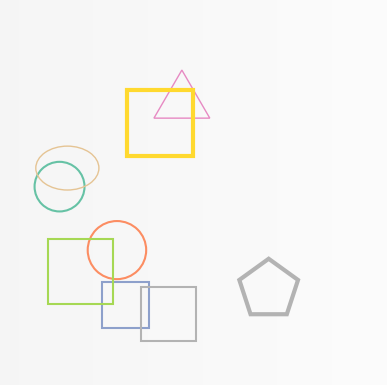[{"shape": "circle", "thickness": 1.5, "radius": 0.32, "center": [0.154, 0.515]}, {"shape": "circle", "thickness": 1.5, "radius": 0.38, "center": [0.302, 0.35]}, {"shape": "square", "thickness": 1.5, "radius": 0.3, "center": [0.324, 0.207]}, {"shape": "triangle", "thickness": 1, "radius": 0.42, "center": [0.469, 0.735]}, {"shape": "square", "thickness": 1.5, "radius": 0.42, "center": [0.207, 0.294]}, {"shape": "square", "thickness": 3, "radius": 0.42, "center": [0.412, 0.68]}, {"shape": "oval", "thickness": 1, "radius": 0.41, "center": [0.174, 0.563]}, {"shape": "pentagon", "thickness": 3, "radius": 0.4, "center": [0.693, 0.248]}, {"shape": "square", "thickness": 1.5, "radius": 0.35, "center": [0.435, 0.185]}]